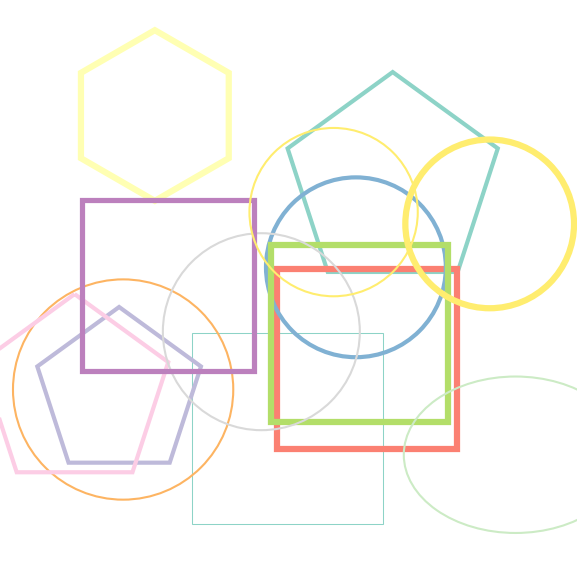[{"shape": "square", "thickness": 0.5, "radius": 0.83, "center": [0.497, 0.256]}, {"shape": "pentagon", "thickness": 2, "radius": 0.96, "center": [0.68, 0.683]}, {"shape": "hexagon", "thickness": 3, "radius": 0.74, "center": [0.268, 0.799]}, {"shape": "pentagon", "thickness": 2, "radius": 0.75, "center": [0.206, 0.319]}, {"shape": "square", "thickness": 3, "radius": 0.78, "center": [0.636, 0.378]}, {"shape": "circle", "thickness": 2, "radius": 0.78, "center": [0.616, 0.536]}, {"shape": "circle", "thickness": 1, "radius": 0.95, "center": [0.213, 0.325]}, {"shape": "square", "thickness": 3, "radius": 0.76, "center": [0.623, 0.421]}, {"shape": "pentagon", "thickness": 2, "radius": 0.85, "center": [0.129, 0.319]}, {"shape": "circle", "thickness": 1, "radius": 0.85, "center": [0.453, 0.425]}, {"shape": "square", "thickness": 2.5, "radius": 0.74, "center": [0.291, 0.505]}, {"shape": "oval", "thickness": 1, "radius": 0.97, "center": [0.893, 0.212]}, {"shape": "circle", "thickness": 3, "radius": 0.73, "center": [0.848, 0.611]}, {"shape": "circle", "thickness": 1, "radius": 0.73, "center": [0.578, 0.632]}]